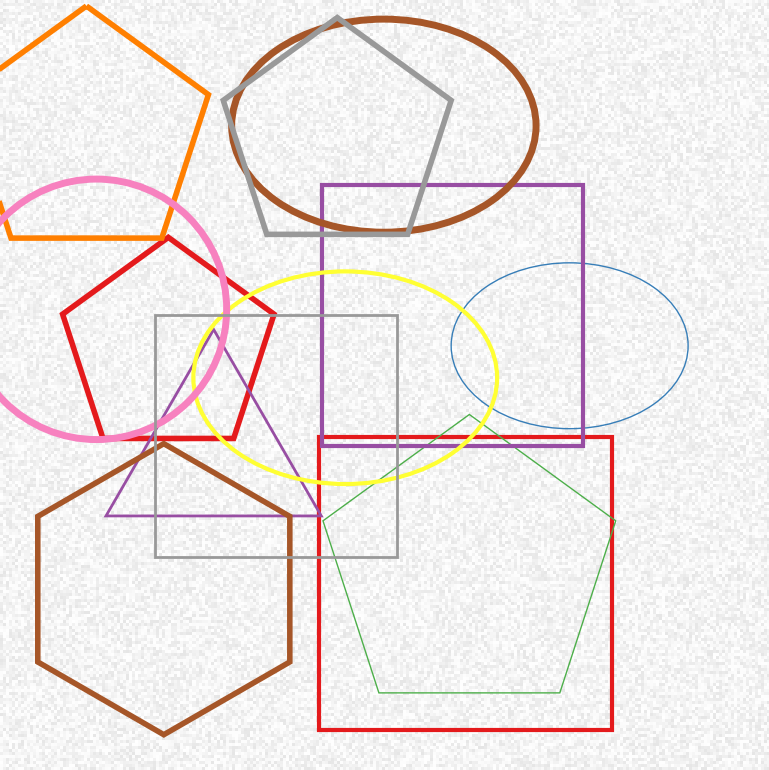[{"shape": "pentagon", "thickness": 2, "radius": 0.72, "center": [0.219, 0.547]}, {"shape": "square", "thickness": 1.5, "radius": 0.95, "center": [0.604, 0.242]}, {"shape": "oval", "thickness": 0.5, "radius": 0.77, "center": [0.74, 0.551]}, {"shape": "pentagon", "thickness": 0.5, "radius": 1.0, "center": [0.61, 0.262]}, {"shape": "triangle", "thickness": 1, "radius": 0.81, "center": [0.277, 0.411]}, {"shape": "square", "thickness": 1.5, "radius": 0.85, "center": [0.588, 0.59]}, {"shape": "pentagon", "thickness": 2, "radius": 0.83, "center": [0.112, 0.826]}, {"shape": "oval", "thickness": 1.5, "radius": 0.99, "center": [0.448, 0.509]}, {"shape": "oval", "thickness": 2.5, "radius": 0.99, "center": [0.499, 0.837]}, {"shape": "hexagon", "thickness": 2, "radius": 0.94, "center": [0.213, 0.235]}, {"shape": "circle", "thickness": 2.5, "radius": 0.85, "center": [0.125, 0.598]}, {"shape": "pentagon", "thickness": 2, "radius": 0.78, "center": [0.438, 0.822]}, {"shape": "square", "thickness": 1, "radius": 0.79, "center": [0.359, 0.434]}]